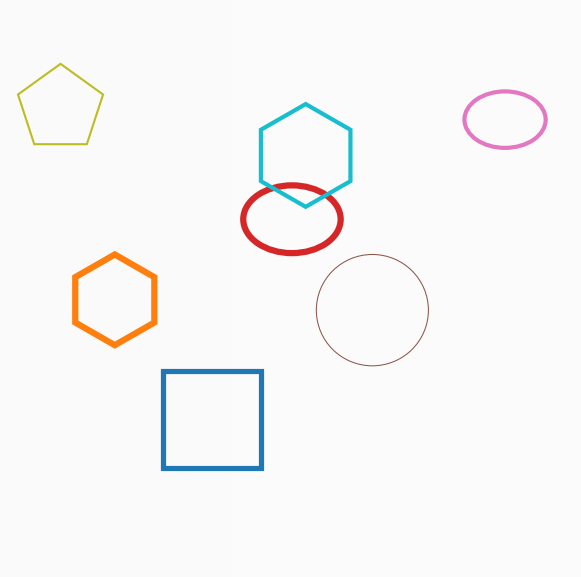[{"shape": "square", "thickness": 2.5, "radius": 0.42, "center": [0.365, 0.273]}, {"shape": "hexagon", "thickness": 3, "radius": 0.39, "center": [0.198, 0.48]}, {"shape": "oval", "thickness": 3, "radius": 0.42, "center": [0.502, 0.619]}, {"shape": "circle", "thickness": 0.5, "radius": 0.48, "center": [0.641, 0.462]}, {"shape": "oval", "thickness": 2, "radius": 0.35, "center": [0.869, 0.792]}, {"shape": "pentagon", "thickness": 1, "radius": 0.38, "center": [0.104, 0.812]}, {"shape": "hexagon", "thickness": 2, "radius": 0.44, "center": [0.526, 0.73]}]